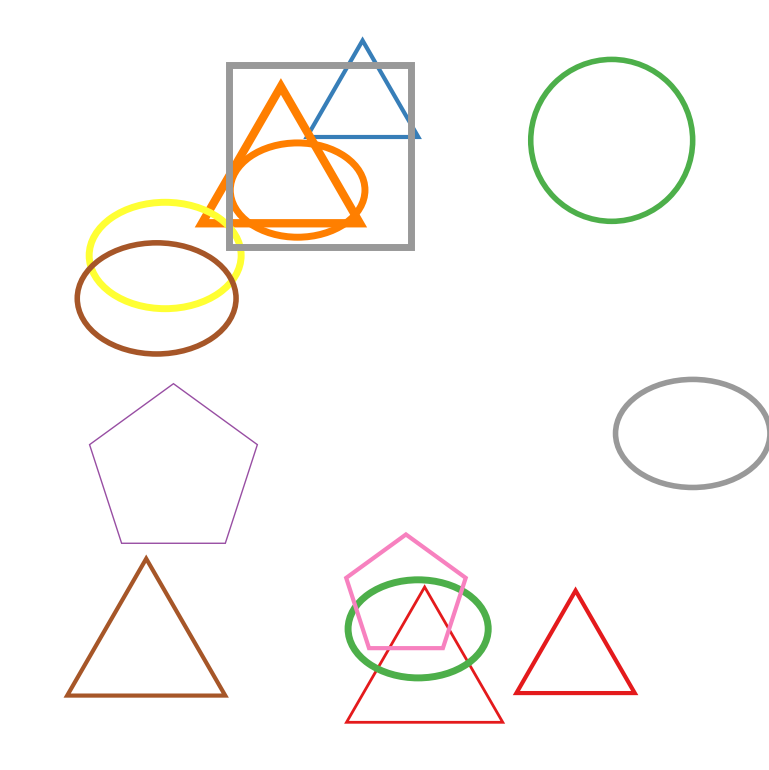[{"shape": "triangle", "thickness": 1, "radius": 0.59, "center": [0.551, 0.121]}, {"shape": "triangle", "thickness": 1.5, "radius": 0.44, "center": [0.747, 0.144]}, {"shape": "triangle", "thickness": 1.5, "radius": 0.42, "center": [0.471, 0.864]}, {"shape": "circle", "thickness": 2, "radius": 0.53, "center": [0.794, 0.818]}, {"shape": "oval", "thickness": 2.5, "radius": 0.45, "center": [0.543, 0.183]}, {"shape": "pentagon", "thickness": 0.5, "radius": 0.57, "center": [0.225, 0.387]}, {"shape": "triangle", "thickness": 3, "radius": 0.59, "center": [0.365, 0.769]}, {"shape": "oval", "thickness": 2.5, "radius": 0.44, "center": [0.387, 0.753]}, {"shape": "oval", "thickness": 2.5, "radius": 0.49, "center": [0.214, 0.668]}, {"shape": "triangle", "thickness": 1.5, "radius": 0.59, "center": [0.19, 0.156]}, {"shape": "oval", "thickness": 2, "radius": 0.52, "center": [0.203, 0.612]}, {"shape": "pentagon", "thickness": 1.5, "radius": 0.41, "center": [0.527, 0.224]}, {"shape": "oval", "thickness": 2, "radius": 0.5, "center": [0.9, 0.437]}, {"shape": "square", "thickness": 2.5, "radius": 0.59, "center": [0.416, 0.797]}]